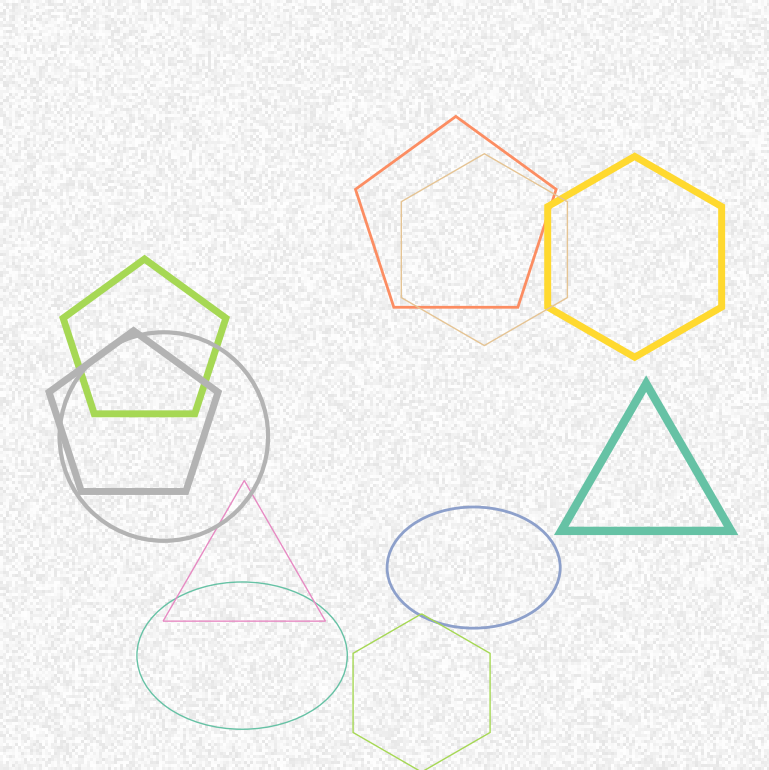[{"shape": "triangle", "thickness": 3, "radius": 0.64, "center": [0.839, 0.374]}, {"shape": "oval", "thickness": 0.5, "radius": 0.68, "center": [0.314, 0.149]}, {"shape": "pentagon", "thickness": 1, "radius": 0.69, "center": [0.592, 0.712]}, {"shape": "oval", "thickness": 1, "radius": 0.56, "center": [0.615, 0.263]}, {"shape": "triangle", "thickness": 0.5, "radius": 0.61, "center": [0.317, 0.254]}, {"shape": "hexagon", "thickness": 0.5, "radius": 0.51, "center": [0.548, 0.1]}, {"shape": "pentagon", "thickness": 2.5, "radius": 0.56, "center": [0.188, 0.552]}, {"shape": "hexagon", "thickness": 2.5, "radius": 0.65, "center": [0.824, 0.666]}, {"shape": "hexagon", "thickness": 0.5, "radius": 0.62, "center": [0.629, 0.676]}, {"shape": "pentagon", "thickness": 2.5, "radius": 0.58, "center": [0.173, 0.455]}, {"shape": "circle", "thickness": 1.5, "radius": 0.68, "center": [0.213, 0.433]}]